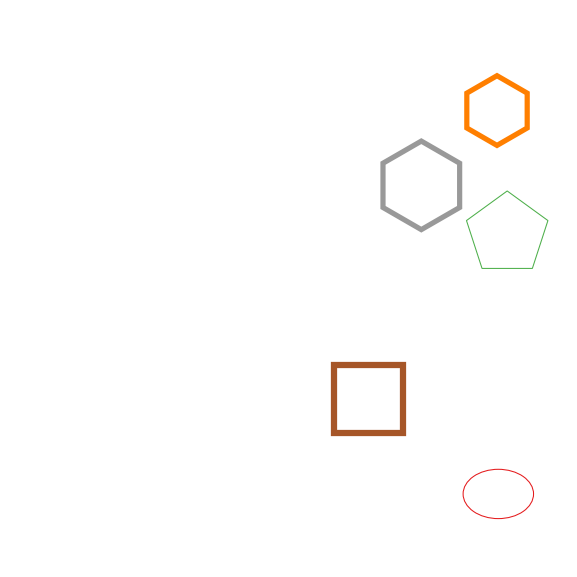[{"shape": "oval", "thickness": 0.5, "radius": 0.3, "center": [0.863, 0.144]}, {"shape": "pentagon", "thickness": 0.5, "radius": 0.37, "center": [0.878, 0.594]}, {"shape": "hexagon", "thickness": 2.5, "radius": 0.3, "center": [0.861, 0.808]}, {"shape": "square", "thickness": 3, "radius": 0.3, "center": [0.638, 0.308]}, {"shape": "hexagon", "thickness": 2.5, "radius": 0.38, "center": [0.73, 0.678]}]